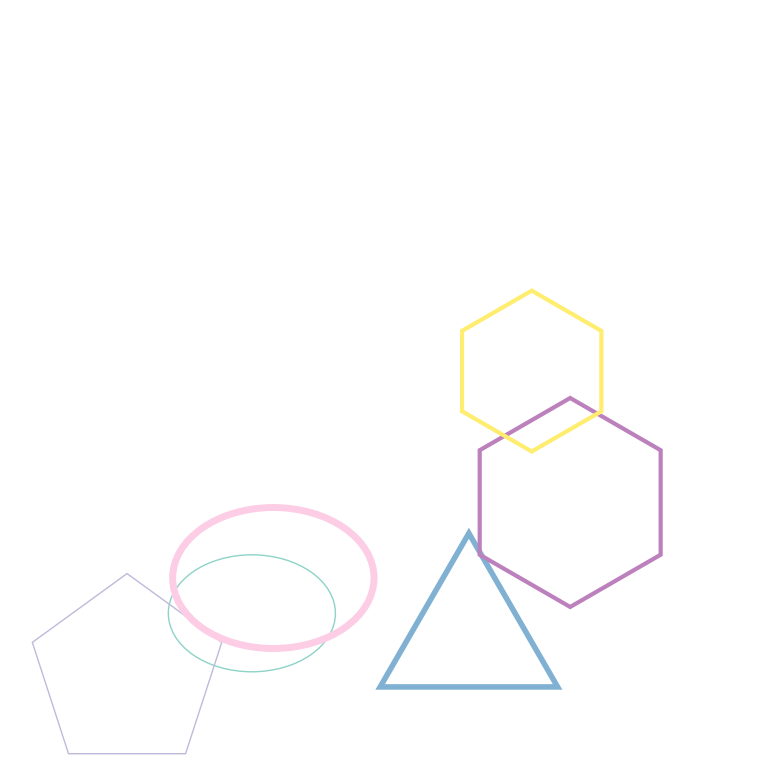[{"shape": "oval", "thickness": 0.5, "radius": 0.54, "center": [0.327, 0.203]}, {"shape": "pentagon", "thickness": 0.5, "radius": 0.65, "center": [0.165, 0.126]}, {"shape": "triangle", "thickness": 2, "radius": 0.67, "center": [0.609, 0.174]}, {"shape": "oval", "thickness": 2.5, "radius": 0.65, "center": [0.355, 0.249]}, {"shape": "hexagon", "thickness": 1.5, "radius": 0.68, "center": [0.74, 0.347]}, {"shape": "hexagon", "thickness": 1.5, "radius": 0.52, "center": [0.691, 0.518]}]